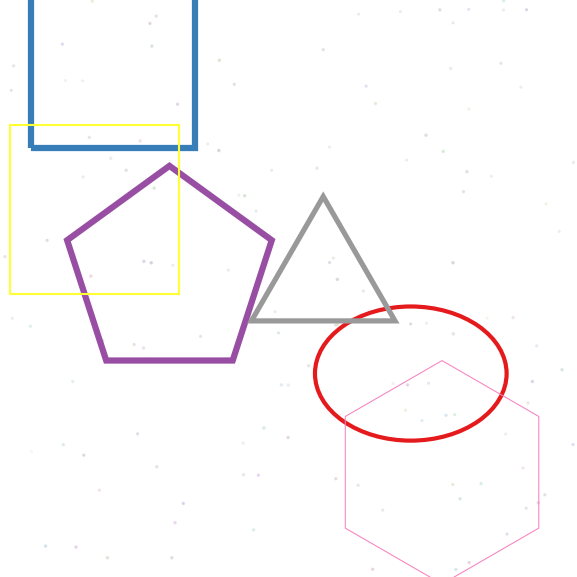[{"shape": "oval", "thickness": 2, "radius": 0.83, "center": [0.711, 0.352]}, {"shape": "square", "thickness": 3, "radius": 0.71, "center": [0.196, 0.884]}, {"shape": "pentagon", "thickness": 3, "radius": 0.93, "center": [0.293, 0.526]}, {"shape": "square", "thickness": 1, "radius": 0.73, "center": [0.164, 0.636]}, {"shape": "hexagon", "thickness": 0.5, "radius": 0.97, "center": [0.765, 0.181]}, {"shape": "triangle", "thickness": 2.5, "radius": 0.72, "center": [0.56, 0.515]}]